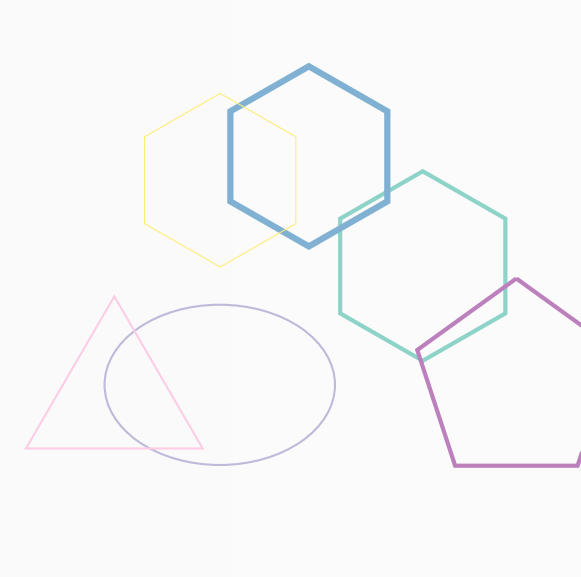[{"shape": "hexagon", "thickness": 2, "radius": 0.82, "center": [0.727, 0.539]}, {"shape": "oval", "thickness": 1, "radius": 0.99, "center": [0.378, 0.333]}, {"shape": "hexagon", "thickness": 3, "radius": 0.78, "center": [0.531, 0.728]}, {"shape": "triangle", "thickness": 1, "radius": 0.88, "center": [0.197, 0.31]}, {"shape": "pentagon", "thickness": 2, "radius": 0.9, "center": [0.888, 0.338]}, {"shape": "hexagon", "thickness": 0.5, "radius": 0.75, "center": [0.379, 0.687]}]